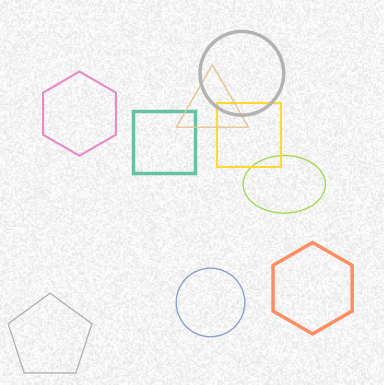[{"shape": "square", "thickness": 2.5, "radius": 0.4, "center": [0.426, 0.632]}, {"shape": "hexagon", "thickness": 2.5, "radius": 0.59, "center": [0.812, 0.251]}, {"shape": "circle", "thickness": 1, "radius": 0.45, "center": [0.547, 0.214]}, {"shape": "hexagon", "thickness": 1.5, "radius": 0.55, "center": [0.206, 0.705]}, {"shape": "oval", "thickness": 1, "radius": 0.53, "center": [0.738, 0.521]}, {"shape": "square", "thickness": 1.5, "radius": 0.41, "center": [0.648, 0.649]}, {"shape": "triangle", "thickness": 1, "radius": 0.54, "center": [0.552, 0.724]}, {"shape": "circle", "thickness": 2.5, "radius": 0.54, "center": [0.628, 0.81]}, {"shape": "pentagon", "thickness": 1, "radius": 0.57, "center": [0.13, 0.124]}]